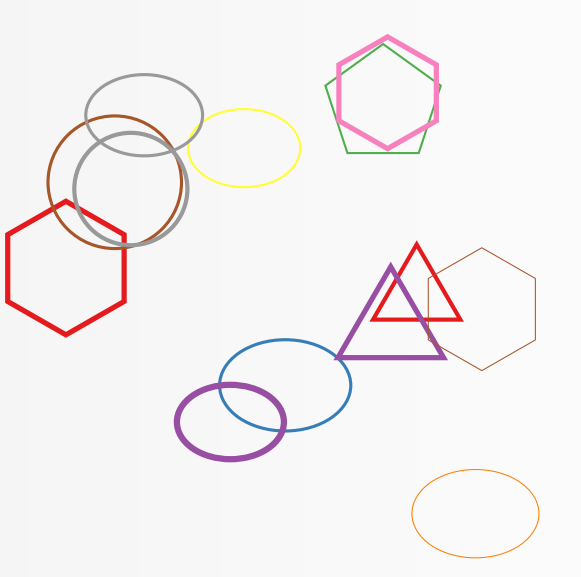[{"shape": "triangle", "thickness": 2, "radius": 0.43, "center": [0.717, 0.489]}, {"shape": "hexagon", "thickness": 2.5, "radius": 0.58, "center": [0.113, 0.535]}, {"shape": "oval", "thickness": 1.5, "radius": 0.56, "center": [0.491, 0.332]}, {"shape": "pentagon", "thickness": 1, "radius": 0.52, "center": [0.659, 0.819]}, {"shape": "triangle", "thickness": 2.5, "radius": 0.52, "center": [0.672, 0.432]}, {"shape": "oval", "thickness": 3, "radius": 0.46, "center": [0.396, 0.268]}, {"shape": "oval", "thickness": 0.5, "radius": 0.55, "center": [0.818, 0.11]}, {"shape": "oval", "thickness": 1, "radius": 0.48, "center": [0.42, 0.743]}, {"shape": "hexagon", "thickness": 0.5, "radius": 0.53, "center": [0.829, 0.464]}, {"shape": "circle", "thickness": 1.5, "radius": 0.57, "center": [0.197, 0.684]}, {"shape": "hexagon", "thickness": 2.5, "radius": 0.48, "center": [0.667, 0.838]}, {"shape": "oval", "thickness": 1.5, "radius": 0.5, "center": [0.248, 0.8]}, {"shape": "circle", "thickness": 2, "radius": 0.49, "center": [0.225, 0.672]}]